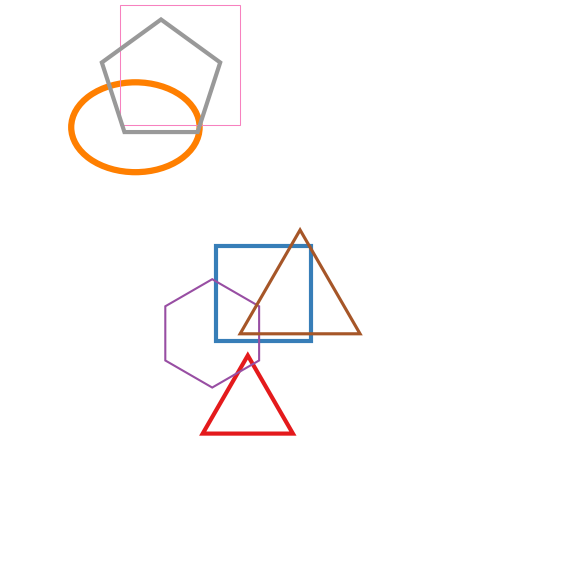[{"shape": "triangle", "thickness": 2, "radius": 0.45, "center": [0.429, 0.293]}, {"shape": "square", "thickness": 2, "radius": 0.41, "center": [0.456, 0.49]}, {"shape": "hexagon", "thickness": 1, "radius": 0.47, "center": [0.367, 0.422]}, {"shape": "oval", "thickness": 3, "radius": 0.56, "center": [0.234, 0.779]}, {"shape": "triangle", "thickness": 1.5, "radius": 0.6, "center": [0.52, 0.481]}, {"shape": "square", "thickness": 0.5, "radius": 0.52, "center": [0.312, 0.887]}, {"shape": "pentagon", "thickness": 2, "radius": 0.54, "center": [0.279, 0.858]}]